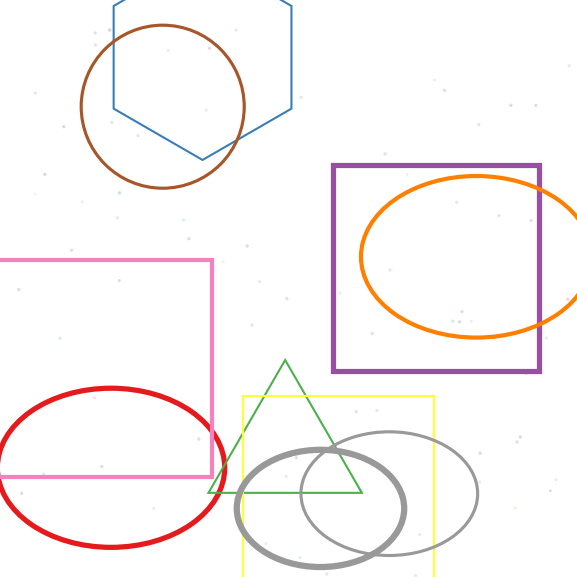[{"shape": "oval", "thickness": 2.5, "radius": 0.98, "center": [0.192, 0.189]}, {"shape": "hexagon", "thickness": 1, "radius": 0.89, "center": [0.351, 0.9]}, {"shape": "triangle", "thickness": 1, "radius": 0.77, "center": [0.494, 0.222]}, {"shape": "square", "thickness": 2.5, "radius": 0.89, "center": [0.754, 0.535]}, {"shape": "oval", "thickness": 2, "radius": 1.0, "center": [0.825, 0.554]}, {"shape": "square", "thickness": 1, "radius": 0.82, "center": [0.586, 0.149]}, {"shape": "circle", "thickness": 1.5, "radius": 0.71, "center": [0.282, 0.814]}, {"shape": "square", "thickness": 2, "radius": 0.94, "center": [0.179, 0.361]}, {"shape": "oval", "thickness": 1.5, "radius": 0.76, "center": [0.674, 0.144]}, {"shape": "oval", "thickness": 3, "radius": 0.72, "center": [0.555, 0.119]}]